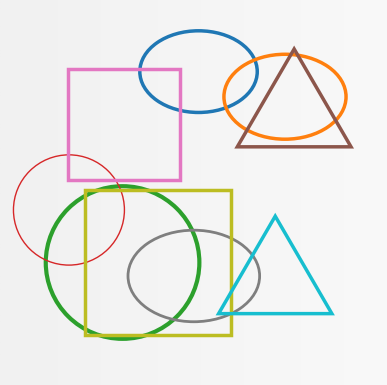[{"shape": "oval", "thickness": 2.5, "radius": 0.76, "center": [0.512, 0.814]}, {"shape": "oval", "thickness": 2.5, "radius": 0.79, "center": [0.735, 0.749]}, {"shape": "circle", "thickness": 3, "radius": 0.99, "center": [0.316, 0.318]}, {"shape": "circle", "thickness": 1, "radius": 0.72, "center": [0.178, 0.455]}, {"shape": "triangle", "thickness": 2.5, "radius": 0.85, "center": [0.759, 0.703]}, {"shape": "square", "thickness": 2.5, "radius": 0.72, "center": [0.321, 0.676]}, {"shape": "oval", "thickness": 2, "radius": 0.85, "center": [0.5, 0.283]}, {"shape": "square", "thickness": 2.5, "radius": 0.95, "center": [0.407, 0.318]}, {"shape": "triangle", "thickness": 2.5, "radius": 0.84, "center": [0.71, 0.27]}]